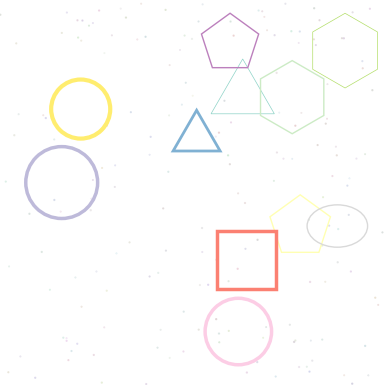[{"shape": "triangle", "thickness": 0.5, "radius": 0.47, "center": [0.63, 0.752]}, {"shape": "pentagon", "thickness": 1, "radius": 0.41, "center": [0.78, 0.411]}, {"shape": "circle", "thickness": 2.5, "radius": 0.47, "center": [0.16, 0.526]}, {"shape": "square", "thickness": 2.5, "radius": 0.38, "center": [0.64, 0.324]}, {"shape": "triangle", "thickness": 2, "radius": 0.35, "center": [0.511, 0.643]}, {"shape": "hexagon", "thickness": 0.5, "radius": 0.49, "center": [0.896, 0.869]}, {"shape": "circle", "thickness": 2.5, "radius": 0.43, "center": [0.619, 0.139]}, {"shape": "oval", "thickness": 1, "radius": 0.39, "center": [0.876, 0.413]}, {"shape": "pentagon", "thickness": 1, "radius": 0.39, "center": [0.598, 0.887]}, {"shape": "hexagon", "thickness": 1, "radius": 0.47, "center": [0.759, 0.748]}, {"shape": "circle", "thickness": 3, "radius": 0.38, "center": [0.21, 0.717]}]